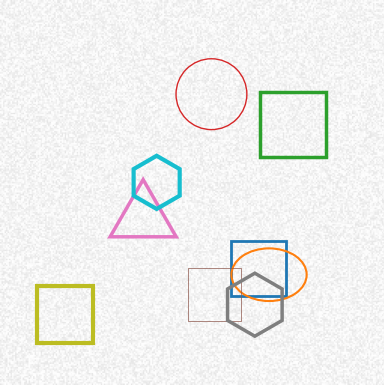[{"shape": "square", "thickness": 2, "radius": 0.36, "center": [0.67, 0.303]}, {"shape": "oval", "thickness": 1.5, "radius": 0.49, "center": [0.699, 0.286]}, {"shape": "square", "thickness": 2.5, "radius": 0.42, "center": [0.761, 0.677]}, {"shape": "circle", "thickness": 1, "radius": 0.46, "center": [0.549, 0.755]}, {"shape": "square", "thickness": 0.5, "radius": 0.34, "center": [0.558, 0.236]}, {"shape": "triangle", "thickness": 2.5, "radius": 0.5, "center": [0.372, 0.434]}, {"shape": "hexagon", "thickness": 2.5, "radius": 0.41, "center": [0.662, 0.209]}, {"shape": "square", "thickness": 3, "radius": 0.37, "center": [0.169, 0.182]}, {"shape": "hexagon", "thickness": 3, "radius": 0.35, "center": [0.407, 0.526]}]